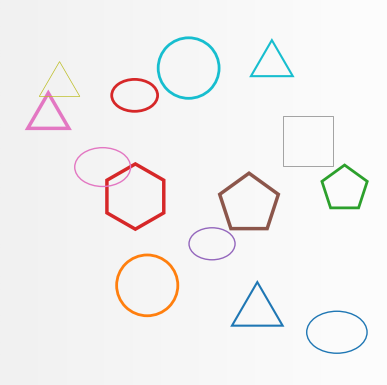[{"shape": "triangle", "thickness": 1.5, "radius": 0.38, "center": [0.664, 0.192]}, {"shape": "oval", "thickness": 1, "radius": 0.39, "center": [0.869, 0.137]}, {"shape": "circle", "thickness": 2, "radius": 0.39, "center": [0.38, 0.259]}, {"shape": "pentagon", "thickness": 2, "radius": 0.31, "center": [0.889, 0.51]}, {"shape": "oval", "thickness": 2, "radius": 0.3, "center": [0.348, 0.752]}, {"shape": "hexagon", "thickness": 2.5, "radius": 0.42, "center": [0.349, 0.489]}, {"shape": "oval", "thickness": 1, "radius": 0.3, "center": [0.547, 0.367]}, {"shape": "pentagon", "thickness": 2.5, "radius": 0.4, "center": [0.643, 0.471]}, {"shape": "oval", "thickness": 1, "radius": 0.36, "center": [0.265, 0.566]}, {"shape": "triangle", "thickness": 2.5, "radius": 0.31, "center": [0.125, 0.697]}, {"shape": "square", "thickness": 0.5, "radius": 0.32, "center": [0.795, 0.633]}, {"shape": "triangle", "thickness": 0.5, "radius": 0.3, "center": [0.154, 0.78]}, {"shape": "circle", "thickness": 2, "radius": 0.39, "center": [0.487, 0.823]}, {"shape": "triangle", "thickness": 1.5, "radius": 0.31, "center": [0.702, 0.833]}]